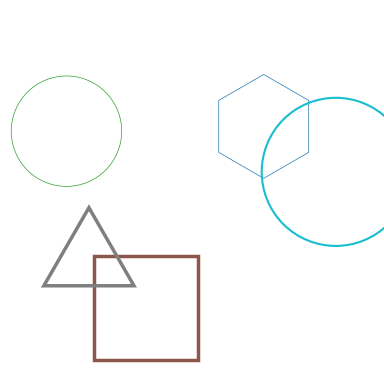[{"shape": "hexagon", "thickness": 0.5, "radius": 0.67, "center": [0.685, 0.672]}, {"shape": "circle", "thickness": 0.5, "radius": 0.72, "center": [0.173, 0.659]}, {"shape": "square", "thickness": 2.5, "radius": 0.67, "center": [0.379, 0.2]}, {"shape": "triangle", "thickness": 2.5, "radius": 0.68, "center": [0.231, 0.325]}, {"shape": "circle", "thickness": 1.5, "radius": 0.96, "center": [0.872, 0.554]}]